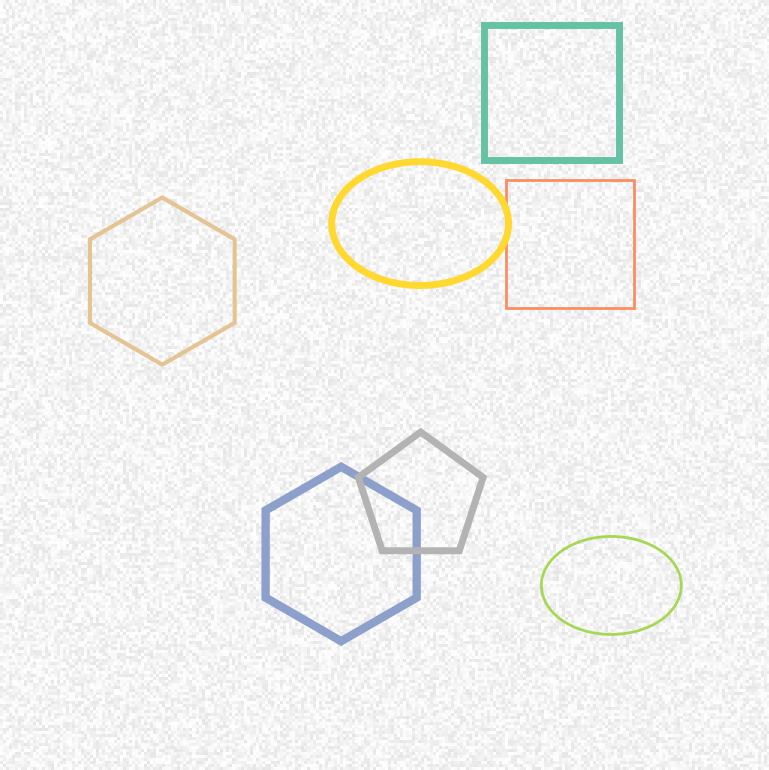[{"shape": "square", "thickness": 2.5, "radius": 0.44, "center": [0.716, 0.88]}, {"shape": "square", "thickness": 1, "radius": 0.42, "center": [0.74, 0.683]}, {"shape": "hexagon", "thickness": 3, "radius": 0.57, "center": [0.443, 0.281]}, {"shape": "oval", "thickness": 1, "radius": 0.45, "center": [0.794, 0.24]}, {"shape": "oval", "thickness": 2.5, "radius": 0.57, "center": [0.546, 0.71]}, {"shape": "hexagon", "thickness": 1.5, "radius": 0.54, "center": [0.211, 0.635]}, {"shape": "pentagon", "thickness": 2.5, "radius": 0.43, "center": [0.546, 0.354]}]